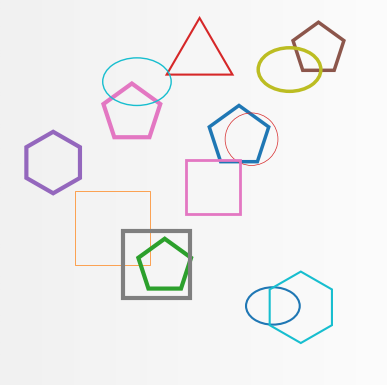[{"shape": "oval", "thickness": 1.5, "radius": 0.35, "center": [0.704, 0.205]}, {"shape": "pentagon", "thickness": 2.5, "radius": 0.4, "center": [0.617, 0.645]}, {"shape": "square", "thickness": 0.5, "radius": 0.48, "center": [0.291, 0.408]}, {"shape": "pentagon", "thickness": 3, "radius": 0.36, "center": [0.425, 0.308]}, {"shape": "circle", "thickness": 0.5, "radius": 0.34, "center": [0.649, 0.638]}, {"shape": "triangle", "thickness": 1.5, "radius": 0.49, "center": [0.515, 0.855]}, {"shape": "hexagon", "thickness": 3, "radius": 0.4, "center": [0.137, 0.578]}, {"shape": "pentagon", "thickness": 2.5, "radius": 0.35, "center": [0.822, 0.873]}, {"shape": "pentagon", "thickness": 3, "radius": 0.39, "center": [0.34, 0.706]}, {"shape": "square", "thickness": 2, "radius": 0.35, "center": [0.55, 0.514]}, {"shape": "square", "thickness": 3, "radius": 0.43, "center": [0.404, 0.313]}, {"shape": "oval", "thickness": 2.5, "radius": 0.4, "center": [0.747, 0.819]}, {"shape": "oval", "thickness": 1, "radius": 0.44, "center": [0.353, 0.788]}, {"shape": "hexagon", "thickness": 1.5, "radius": 0.46, "center": [0.776, 0.202]}]